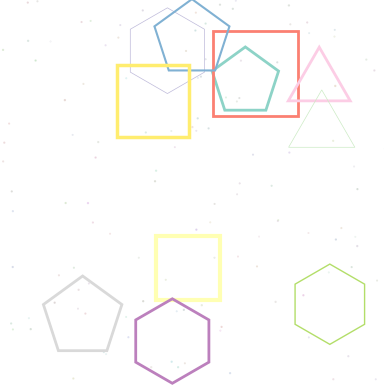[{"shape": "pentagon", "thickness": 2, "radius": 0.45, "center": [0.637, 0.787]}, {"shape": "square", "thickness": 3, "radius": 0.42, "center": [0.488, 0.304]}, {"shape": "hexagon", "thickness": 0.5, "radius": 0.56, "center": [0.435, 0.868]}, {"shape": "square", "thickness": 2, "radius": 0.55, "center": [0.664, 0.81]}, {"shape": "pentagon", "thickness": 1.5, "radius": 0.51, "center": [0.499, 0.9]}, {"shape": "hexagon", "thickness": 1, "radius": 0.52, "center": [0.857, 0.21]}, {"shape": "triangle", "thickness": 2, "radius": 0.46, "center": [0.829, 0.784]}, {"shape": "pentagon", "thickness": 2, "radius": 0.54, "center": [0.215, 0.176]}, {"shape": "hexagon", "thickness": 2, "radius": 0.55, "center": [0.448, 0.114]}, {"shape": "triangle", "thickness": 0.5, "radius": 0.5, "center": [0.836, 0.667]}, {"shape": "square", "thickness": 2.5, "radius": 0.47, "center": [0.398, 0.737]}]